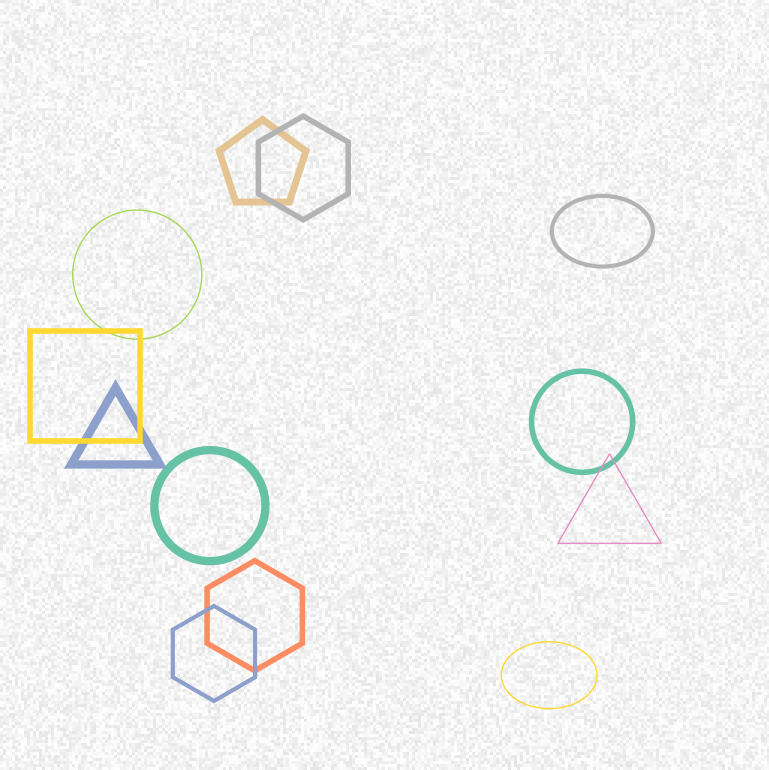[{"shape": "circle", "thickness": 3, "radius": 0.36, "center": [0.273, 0.343]}, {"shape": "circle", "thickness": 2, "radius": 0.33, "center": [0.756, 0.452]}, {"shape": "hexagon", "thickness": 2, "radius": 0.36, "center": [0.331, 0.2]}, {"shape": "hexagon", "thickness": 1.5, "radius": 0.31, "center": [0.278, 0.151]}, {"shape": "triangle", "thickness": 3, "radius": 0.33, "center": [0.15, 0.43]}, {"shape": "triangle", "thickness": 0.5, "radius": 0.39, "center": [0.792, 0.333]}, {"shape": "circle", "thickness": 0.5, "radius": 0.42, "center": [0.178, 0.643]}, {"shape": "oval", "thickness": 0.5, "radius": 0.31, "center": [0.713, 0.123]}, {"shape": "square", "thickness": 2, "radius": 0.36, "center": [0.111, 0.499]}, {"shape": "pentagon", "thickness": 2.5, "radius": 0.3, "center": [0.341, 0.786]}, {"shape": "hexagon", "thickness": 2, "radius": 0.34, "center": [0.394, 0.782]}, {"shape": "oval", "thickness": 1.5, "radius": 0.33, "center": [0.782, 0.7]}]